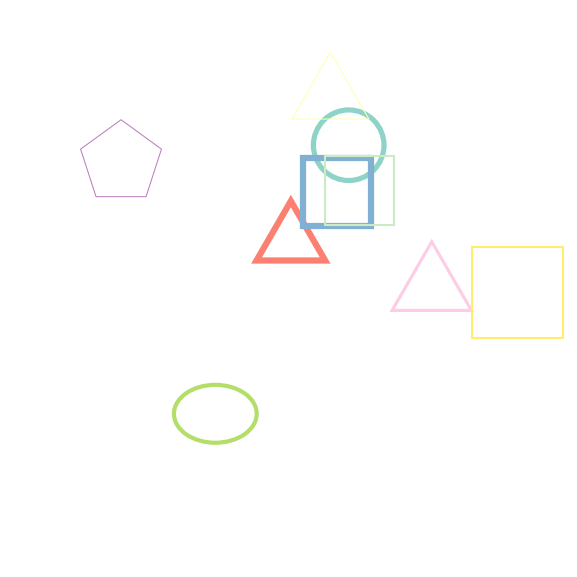[{"shape": "circle", "thickness": 2.5, "radius": 0.31, "center": [0.604, 0.748]}, {"shape": "triangle", "thickness": 0.5, "radius": 0.39, "center": [0.572, 0.832]}, {"shape": "triangle", "thickness": 3, "radius": 0.34, "center": [0.504, 0.582]}, {"shape": "square", "thickness": 3, "radius": 0.29, "center": [0.584, 0.667]}, {"shape": "oval", "thickness": 2, "radius": 0.36, "center": [0.373, 0.283]}, {"shape": "triangle", "thickness": 1.5, "radius": 0.4, "center": [0.748, 0.501]}, {"shape": "pentagon", "thickness": 0.5, "radius": 0.37, "center": [0.21, 0.718]}, {"shape": "square", "thickness": 1, "radius": 0.3, "center": [0.622, 0.669]}, {"shape": "square", "thickness": 1, "radius": 0.39, "center": [0.896, 0.493]}]